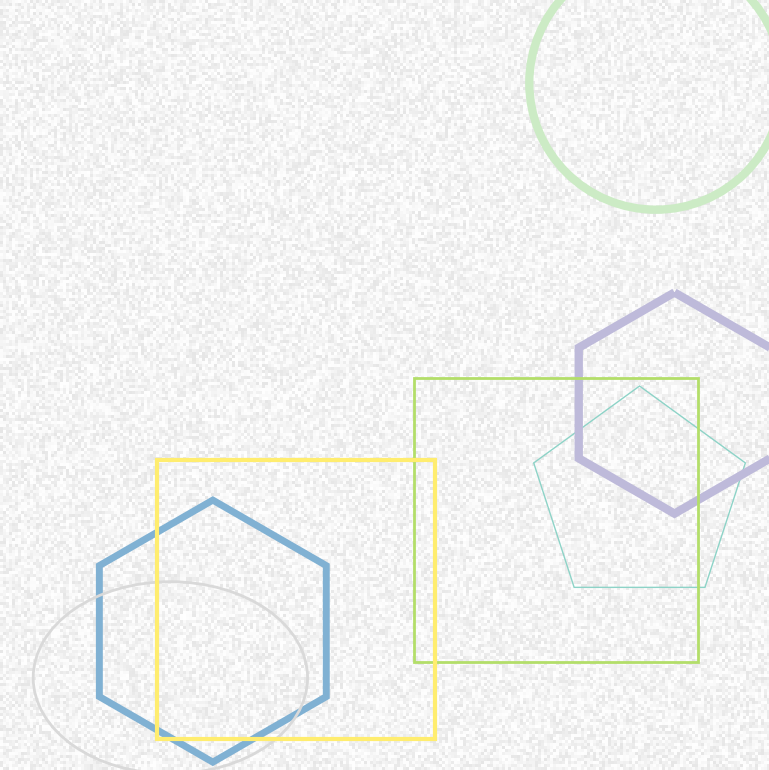[{"shape": "pentagon", "thickness": 0.5, "radius": 0.72, "center": [0.831, 0.354]}, {"shape": "hexagon", "thickness": 3, "radius": 0.72, "center": [0.876, 0.477]}, {"shape": "hexagon", "thickness": 2.5, "radius": 0.85, "center": [0.276, 0.18]}, {"shape": "square", "thickness": 1, "radius": 0.92, "center": [0.722, 0.324]}, {"shape": "oval", "thickness": 1, "radius": 0.89, "center": [0.221, 0.12]}, {"shape": "circle", "thickness": 3, "radius": 0.82, "center": [0.852, 0.892]}, {"shape": "square", "thickness": 1.5, "radius": 0.91, "center": [0.384, 0.221]}]